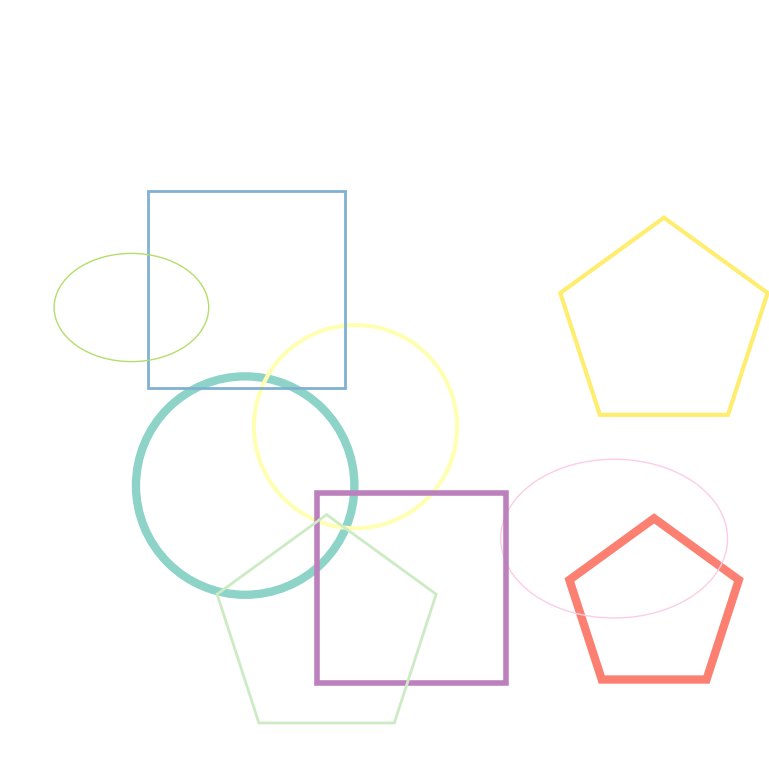[{"shape": "circle", "thickness": 3, "radius": 0.71, "center": [0.318, 0.369]}, {"shape": "circle", "thickness": 1.5, "radius": 0.66, "center": [0.462, 0.446]}, {"shape": "pentagon", "thickness": 3, "radius": 0.58, "center": [0.849, 0.211]}, {"shape": "square", "thickness": 1, "radius": 0.64, "center": [0.32, 0.624]}, {"shape": "oval", "thickness": 0.5, "radius": 0.5, "center": [0.171, 0.601]}, {"shape": "oval", "thickness": 0.5, "radius": 0.74, "center": [0.798, 0.3]}, {"shape": "square", "thickness": 2, "radius": 0.61, "center": [0.534, 0.236]}, {"shape": "pentagon", "thickness": 1, "radius": 0.75, "center": [0.424, 0.182]}, {"shape": "pentagon", "thickness": 1.5, "radius": 0.71, "center": [0.862, 0.576]}]